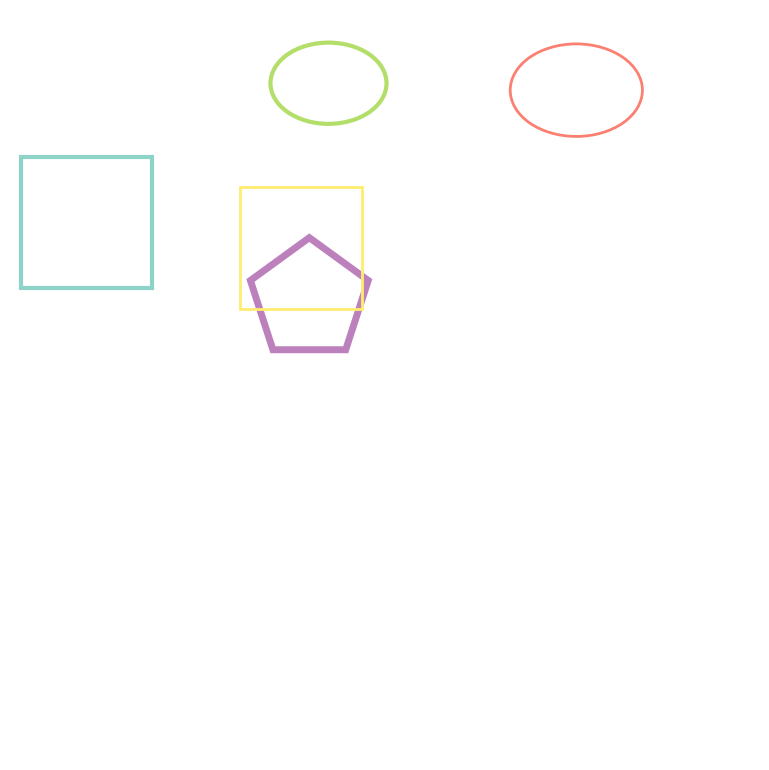[{"shape": "square", "thickness": 1.5, "radius": 0.43, "center": [0.113, 0.711]}, {"shape": "oval", "thickness": 1, "radius": 0.43, "center": [0.748, 0.883]}, {"shape": "oval", "thickness": 1.5, "radius": 0.38, "center": [0.427, 0.892]}, {"shape": "pentagon", "thickness": 2.5, "radius": 0.4, "center": [0.402, 0.611]}, {"shape": "square", "thickness": 1, "radius": 0.39, "center": [0.391, 0.678]}]